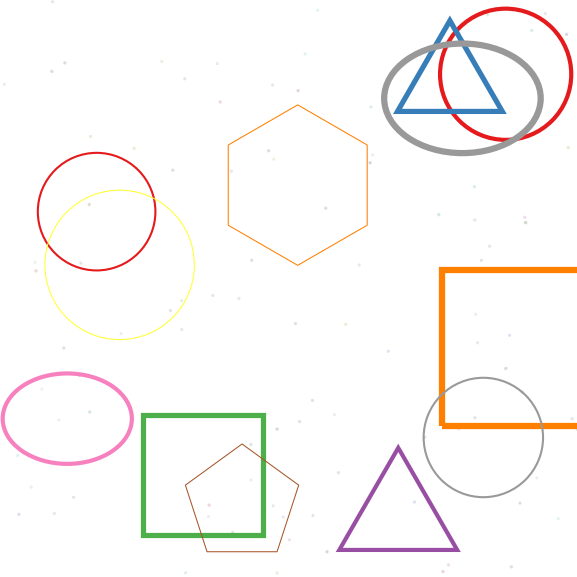[{"shape": "circle", "thickness": 1, "radius": 0.51, "center": [0.167, 0.633]}, {"shape": "circle", "thickness": 2, "radius": 0.57, "center": [0.876, 0.871]}, {"shape": "triangle", "thickness": 2.5, "radius": 0.52, "center": [0.779, 0.859]}, {"shape": "square", "thickness": 2.5, "radius": 0.52, "center": [0.351, 0.177]}, {"shape": "triangle", "thickness": 2, "radius": 0.59, "center": [0.69, 0.106]}, {"shape": "hexagon", "thickness": 0.5, "radius": 0.69, "center": [0.516, 0.679]}, {"shape": "square", "thickness": 3, "radius": 0.68, "center": [0.9, 0.397]}, {"shape": "circle", "thickness": 0.5, "radius": 0.65, "center": [0.207, 0.54]}, {"shape": "pentagon", "thickness": 0.5, "radius": 0.52, "center": [0.419, 0.127]}, {"shape": "oval", "thickness": 2, "radius": 0.56, "center": [0.116, 0.274]}, {"shape": "circle", "thickness": 1, "radius": 0.52, "center": [0.837, 0.242]}, {"shape": "oval", "thickness": 3, "radius": 0.68, "center": [0.801, 0.829]}]